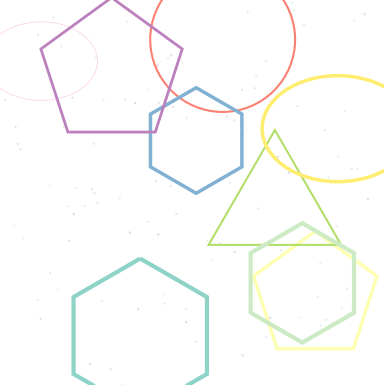[{"shape": "hexagon", "thickness": 3, "radius": 1.0, "center": [0.364, 0.128]}, {"shape": "pentagon", "thickness": 2.5, "radius": 0.84, "center": [0.819, 0.231]}, {"shape": "circle", "thickness": 1.5, "radius": 0.94, "center": [0.578, 0.897]}, {"shape": "hexagon", "thickness": 2.5, "radius": 0.69, "center": [0.51, 0.635]}, {"shape": "triangle", "thickness": 1.5, "radius": 0.99, "center": [0.714, 0.463]}, {"shape": "oval", "thickness": 0.5, "radius": 0.73, "center": [0.107, 0.841]}, {"shape": "pentagon", "thickness": 2, "radius": 0.97, "center": [0.29, 0.813]}, {"shape": "hexagon", "thickness": 3, "radius": 0.78, "center": [0.785, 0.265]}, {"shape": "oval", "thickness": 2.5, "radius": 0.98, "center": [0.878, 0.666]}]